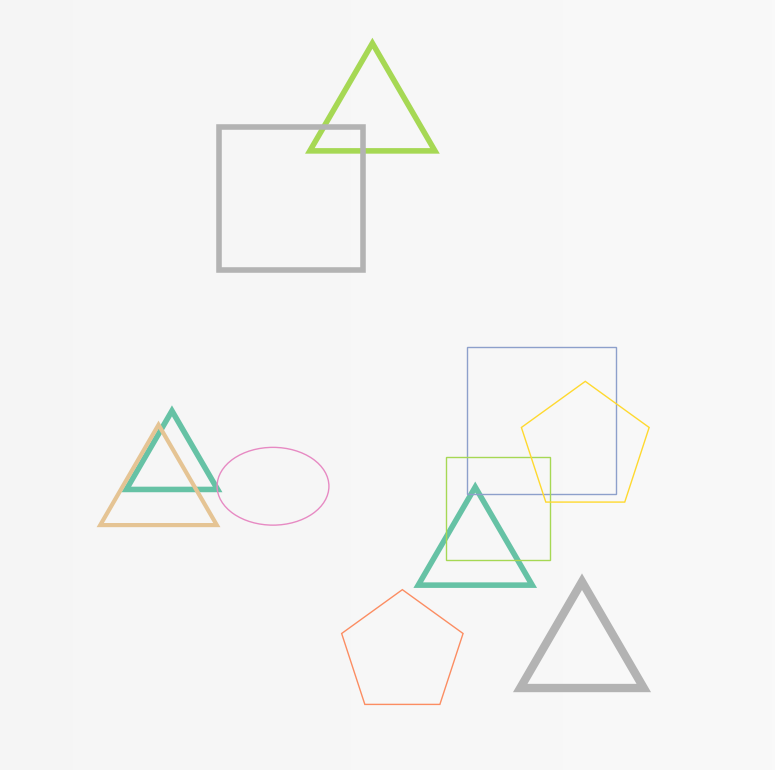[{"shape": "triangle", "thickness": 2, "radius": 0.42, "center": [0.613, 0.283]}, {"shape": "triangle", "thickness": 2, "radius": 0.34, "center": [0.222, 0.398]}, {"shape": "pentagon", "thickness": 0.5, "radius": 0.41, "center": [0.519, 0.152]}, {"shape": "square", "thickness": 0.5, "radius": 0.48, "center": [0.699, 0.454]}, {"shape": "oval", "thickness": 0.5, "radius": 0.36, "center": [0.352, 0.369]}, {"shape": "square", "thickness": 0.5, "radius": 0.33, "center": [0.642, 0.339]}, {"shape": "triangle", "thickness": 2, "radius": 0.47, "center": [0.481, 0.851]}, {"shape": "pentagon", "thickness": 0.5, "radius": 0.43, "center": [0.755, 0.418]}, {"shape": "triangle", "thickness": 1.5, "radius": 0.43, "center": [0.205, 0.361]}, {"shape": "triangle", "thickness": 3, "radius": 0.46, "center": [0.751, 0.152]}, {"shape": "square", "thickness": 2, "radius": 0.47, "center": [0.375, 0.742]}]